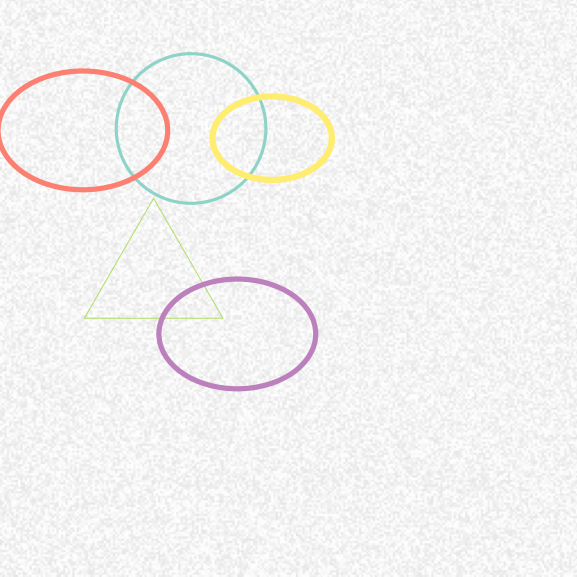[{"shape": "circle", "thickness": 1.5, "radius": 0.65, "center": [0.331, 0.777]}, {"shape": "oval", "thickness": 2.5, "radius": 0.73, "center": [0.144, 0.773]}, {"shape": "triangle", "thickness": 0.5, "radius": 0.69, "center": [0.266, 0.517]}, {"shape": "oval", "thickness": 2.5, "radius": 0.68, "center": [0.411, 0.421]}, {"shape": "oval", "thickness": 3, "radius": 0.52, "center": [0.471, 0.76]}]